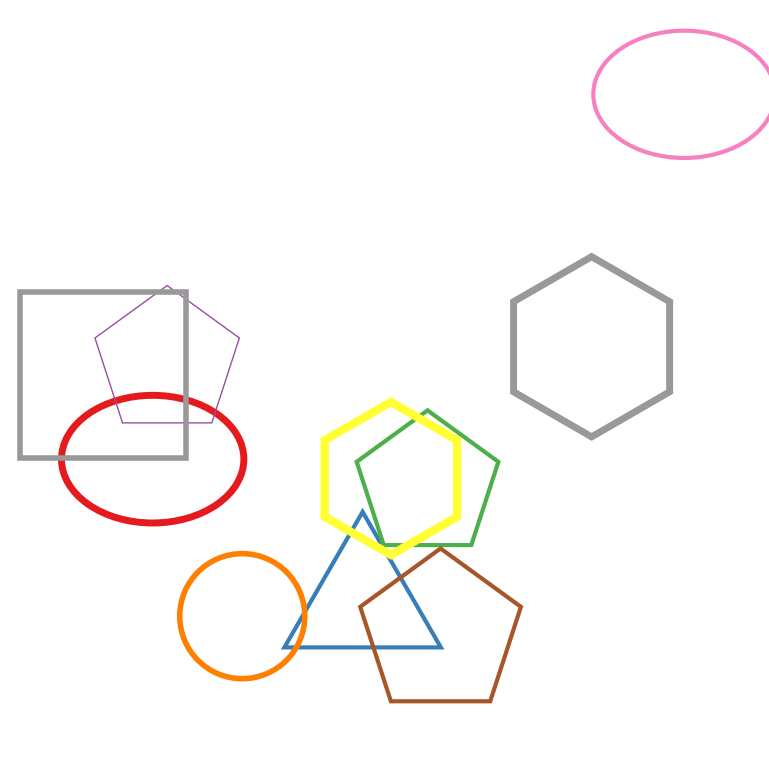[{"shape": "oval", "thickness": 2.5, "radius": 0.59, "center": [0.198, 0.404]}, {"shape": "triangle", "thickness": 1.5, "radius": 0.59, "center": [0.471, 0.218]}, {"shape": "pentagon", "thickness": 1.5, "radius": 0.48, "center": [0.555, 0.37]}, {"shape": "pentagon", "thickness": 0.5, "radius": 0.49, "center": [0.217, 0.531]}, {"shape": "circle", "thickness": 2, "radius": 0.41, "center": [0.315, 0.2]}, {"shape": "hexagon", "thickness": 3, "radius": 0.5, "center": [0.508, 0.379]}, {"shape": "pentagon", "thickness": 1.5, "radius": 0.55, "center": [0.572, 0.178]}, {"shape": "oval", "thickness": 1.5, "radius": 0.59, "center": [0.889, 0.878]}, {"shape": "hexagon", "thickness": 2.5, "radius": 0.59, "center": [0.768, 0.55]}, {"shape": "square", "thickness": 2, "radius": 0.54, "center": [0.134, 0.513]}]